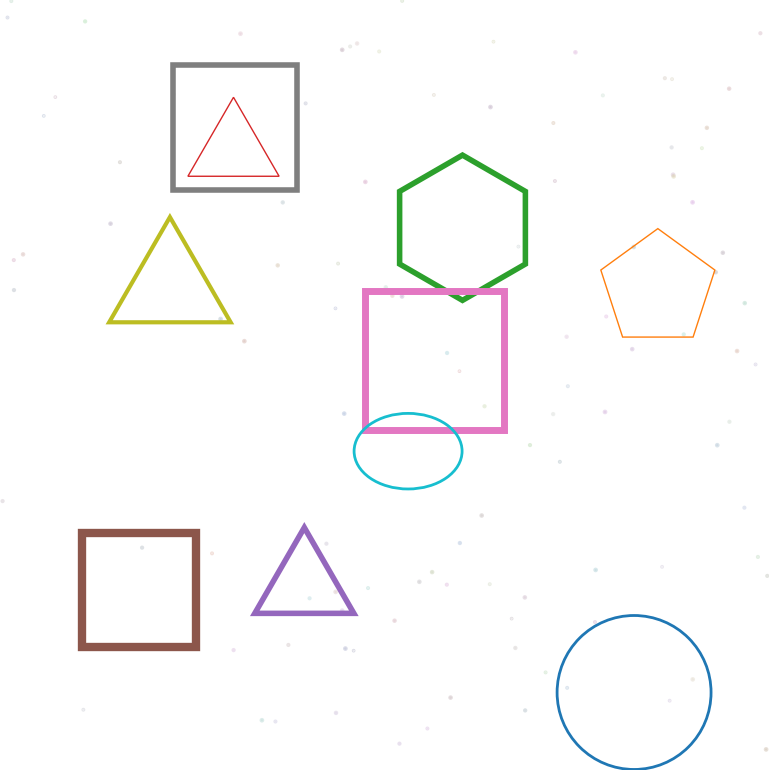[{"shape": "circle", "thickness": 1, "radius": 0.5, "center": [0.823, 0.101]}, {"shape": "pentagon", "thickness": 0.5, "radius": 0.39, "center": [0.854, 0.625]}, {"shape": "hexagon", "thickness": 2, "radius": 0.47, "center": [0.601, 0.704]}, {"shape": "triangle", "thickness": 0.5, "radius": 0.34, "center": [0.303, 0.805]}, {"shape": "triangle", "thickness": 2, "radius": 0.37, "center": [0.395, 0.241]}, {"shape": "square", "thickness": 3, "radius": 0.37, "center": [0.18, 0.234]}, {"shape": "square", "thickness": 2.5, "radius": 0.45, "center": [0.564, 0.532]}, {"shape": "square", "thickness": 2, "radius": 0.4, "center": [0.305, 0.834]}, {"shape": "triangle", "thickness": 1.5, "radius": 0.46, "center": [0.221, 0.627]}, {"shape": "oval", "thickness": 1, "radius": 0.35, "center": [0.53, 0.414]}]